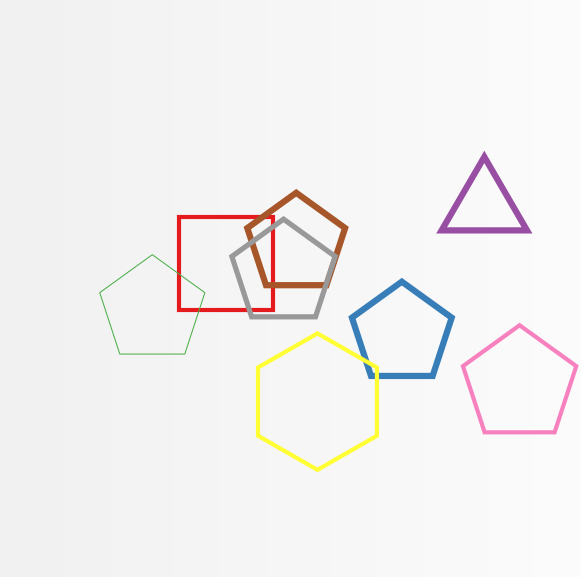[{"shape": "square", "thickness": 2, "radius": 0.41, "center": [0.389, 0.543]}, {"shape": "pentagon", "thickness": 3, "radius": 0.45, "center": [0.691, 0.421]}, {"shape": "pentagon", "thickness": 0.5, "radius": 0.48, "center": [0.262, 0.463]}, {"shape": "triangle", "thickness": 3, "radius": 0.42, "center": [0.833, 0.643]}, {"shape": "hexagon", "thickness": 2, "radius": 0.59, "center": [0.546, 0.304]}, {"shape": "pentagon", "thickness": 3, "radius": 0.44, "center": [0.51, 0.577]}, {"shape": "pentagon", "thickness": 2, "radius": 0.51, "center": [0.894, 0.333]}, {"shape": "pentagon", "thickness": 2.5, "radius": 0.47, "center": [0.488, 0.526]}]